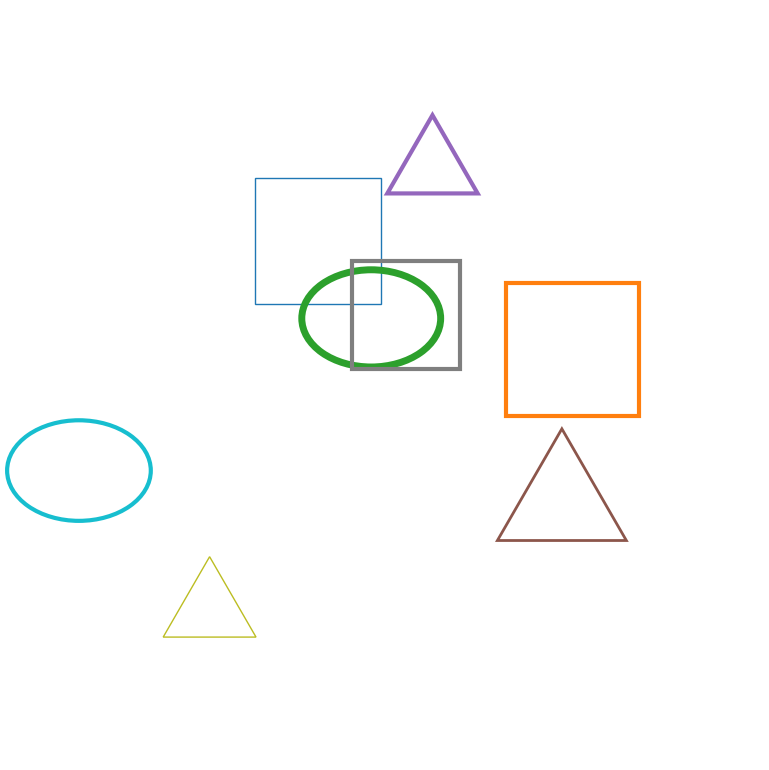[{"shape": "square", "thickness": 0.5, "radius": 0.41, "center": [0.413, 0.687]}, {"shape": "square", "thickness": 1.5, "radius": 0.43, "center": [0.744, 0.546]}, {"shape": "oval", "thickness": 2.5, "radius": 0.45, "center": [0.482, 0.587]}, {"shape": "triangle", "thickness": 1.5, "radius": 0.34, "center": [0.562, 0.783]}, {"shape": "triangle", "thickness": 1, "radius": 0.48, "center": [0.73, 0.346]}, {"shape": "square", "thickness": 1.5, "radius": 0.35, "center": [0.527, 0.591]}, {"shape": "triangle", "thickness": 0.5, "radius": 0.35, "center": [0.272, 0.207]}, {"shape": "oval", "thickness": 1.5, "radius": 0.47, "center": [0.103, 0.389]}]